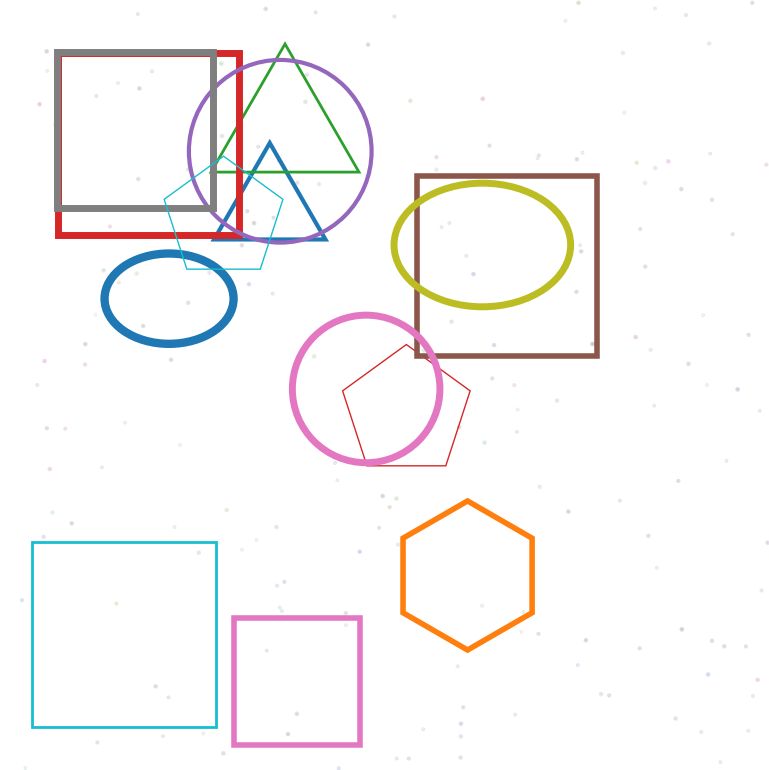[{"shape": "oval", "thickness": 3, "radius": 0.42, "center": [0.22, 0.612]}, {"shape": "triangle", "thickness": 1.5, "radius": 0.42, "center": [0.35, 0.731]}, {"shape": "hexagon", "thickness": 2, "radius": 0.48, "center": [0.607, 0.253]}, {"shape": "triangle", "thickness": 1, "radius": 0.55, "center": [0.37, 0.832]}, {"shape": "square", "thickness": 2.5, "radius": 0.59, "center": [0.193, 0.813]}, {"shape": "pentagon", "thickness": 0.5, "radius": 0.44, "center": [0.528, 0.465]}, {"shape": "circle", "thickness": 1.5, "radius": 0.59, "center": [0.364, 0.804]}, {"shape": "square", "thickness": 2, "radius": 0.58, "center": [0.659, 0.655]}, {"shape": "square", "thickness": 2, "radius": 0.41, "center": [0.386, 0.115]}, {"shape": "circle", "thickness": 2.5, "radius": 0.48, "center": [0.476, 0.495]}, {"shape": "square", "thickness": 2.5, "radius": 0.51, "center": [0.175, 0.831]}, {"shape": "oval", "thickness": 2.5, "radius": 0.57, "center": [0.626, 0.682]}, {"shape": "pentagon", "thickness": 0.5, "radius": 0.41, "center": [0.29, 0.716]}, {"shape": "square", "thickness": 1, "radius": 0.6, "center": [0.161, 0.176]}]